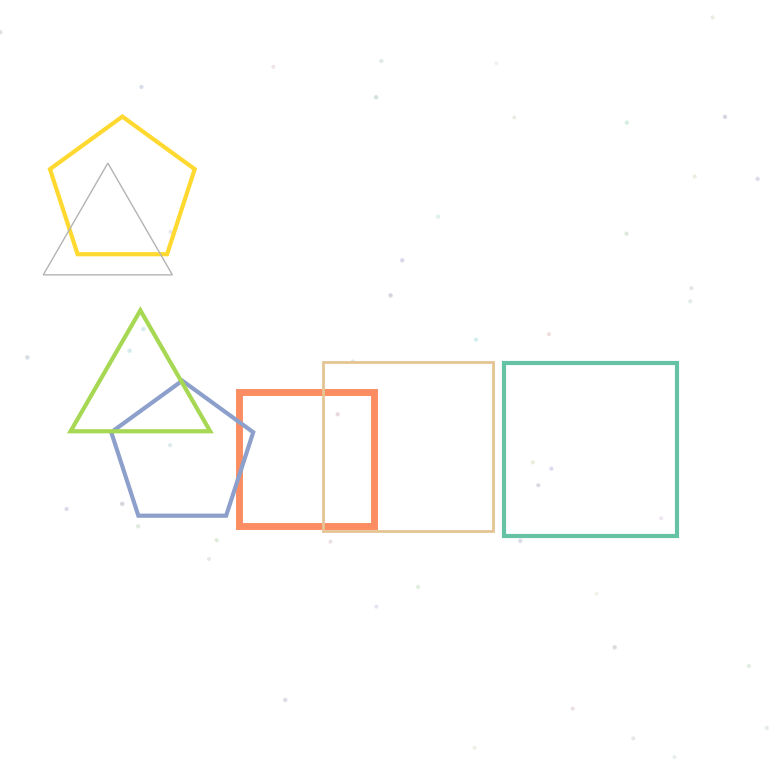[{"shape": "square", "thickness": 1.5, "radius": 0.56, "center": [0.766, 0.416]}, {"shape": "square", "thickness": 2.5, "radius": 0.44, "center": [0.398, 0.404]}, {"shape": "pentagon", "thickness": 1.5, "radius": 0.48, "center": [0.237, 0.409]}, {"shape": "triangle", "thickness": 1.5, "radius": 0.52, "center": [0.182, 0.492]}, {"shape": "pentagon", "thickness": 1.5, "radius": 0.49, "center": [0.159, 0.75]}, {"shape": "square", "thickness": 1, "radius": 0.55, "center": [0.53, 0.42]}, {"shape": "triangle", "thickness": 0.5, "radius": 0.48, "center": [0.14, 0.691]}]